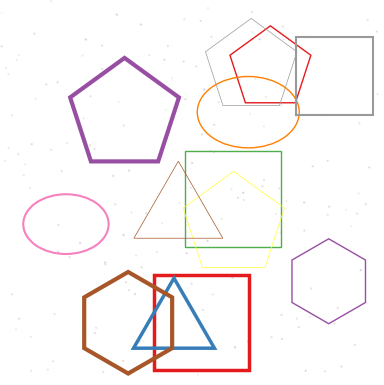[{"shape": "pentagon", "thickness": 1, "radius": 0.55, "center": [0.702, 0.822]}, {"shape": "square", "thickness": 2.5, "radius": 0.62, "center": [0.524, 0.162]}, {"shape": "triangle", "thickness": 2.5, "radius": 0.61, "center": [0.452, 0.156]}, {"shape": "square", "thickness": 1, "radius": 0.63, "center": [0.606, 0.484]}, {"shape": "hexagon", "thickness": 1, "radius": 0.55, "center": [0.854, 0.269]}, {"shape": "pentagon", "thickness": 3, "radius": 0.74, "center": [0.323, 0.701]}, {"shape": "oval", "thickness": 1, "radius": 0.66, "center": [0.645, 0.709]}, {"shape": "pentagon", "thickness": 0.5, "radius": 0.69, "center": [0.607, 0.417]}, {"shape": "triangle", "thickness": 0.5, "radius": 0.67, "center": [0.463, 0.448]}, {"shape": "hexagon", "thickness": 3, "radius": 0.66, "center": [0.333, 0.162]}, {"shape": "oval", "thickness": 1.5, "radius": 0.55, "center": [0.171, 0.418]}, {"shape": "pentagon", "thickness": 0.5, "radius": 0.62, "center": [0.653, 0.827]}, {"shape": "square", "thickness": 1.5, "radius": 0.5, "center": [0.868, 0.803]}]